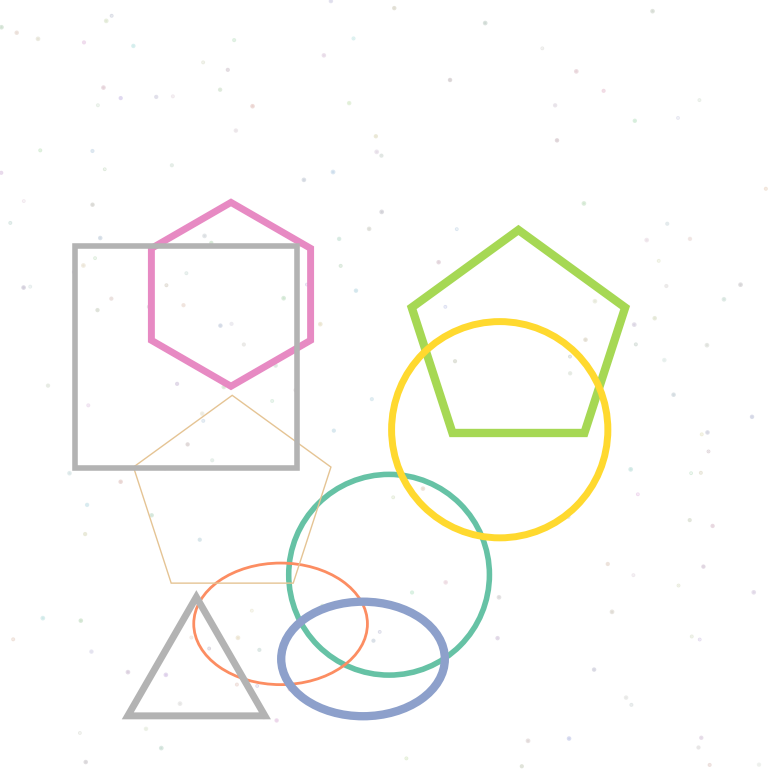[{"shape": "circle", "thickness": 2, "radius": 0.65, "center": [0.505, 0.254]}, {"shape": "oval", "thickness": 1, "radius": 0.56, "center": [0.364, 0.19]}, {"shape": "oval", "thickness": 3, "radius": 0.53, "center": [0.471, 0.144]}, {"shape": "hexagon", "thickness": 2.5, "radius": 0.6, "center": [0.3, 0.618]}, {"shape": "pentagon", "thickness": 3, "radius": 0.73, "center": [0.673, 0.556]}, {"shape": "circle", "thickness": 2.5, "radius": 0.7, "center": [0.649, 0.442]}, {"shape": "pentagon", "thickness": 0.5, "radius": 0.67, "center": [0.302, 0.352]}, {"shape": "square", "thickness": 2, "radius": 0.72, "center": [0.242, 0.537]}, {"shape": "triangle", "thickness": 2.5, "radius": 0.51, "center": [0.255, 0.122]}]